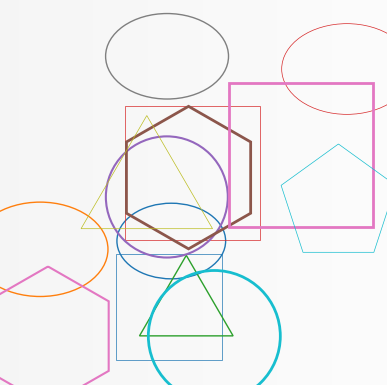[{"shape": "square", "thickness": 0.5, "radius": 0.69, "center": [0.436, 0.203]}, {"shape": "oval", "thickness": 1, "radius": 0.7, "center": [0.442, 0.374]}, {"shape": "oval", "thickness": 1, "radius": 0.88, "center": [0.104, 0.352]}, {"shape": "triangle", "thickness": 1, "radius": 0.7, "center": [0.481, 0.197]}, {"shape": "square", "thickness": 0.5, "radius": 0.87, "center": [0.497, 0.551]}, {"shape": "oval", "thickness": 0.5, "radius": 0.84, "center": [0.895, 0.821]}, {"shape": "circle", "thickness": 1.5, "radius": 0.79, "center": [0.431, 0.488]}, {"shape": "hexagon", "thickness": 2, "radius": 0.93, "center": [0.487, 0.539]}, {"shape": "hexagon", "thickness": 1.5, "radius": 0.9, "center": [0.124, 0.127]}, {"shape": "square", "thickness": 2, "radius": 0.93, "center": [0.776, 0.597]}, {"shape": "oval", "thickness": 1, "radius": 0.79, "center": [0.431, 0.854]}, {"shape": "triangle", "thickness": 0.5, "radius": 0.98, "center": [0.379, 0.504]}, {"shape": "circle", "thickness": 2, "radius": 0.85, "center": [0.553, 0.127]}, {"shape": "pentagon", "thickness": 0.5, "radius": 0.78, "center": [0.873, 0.47]}]